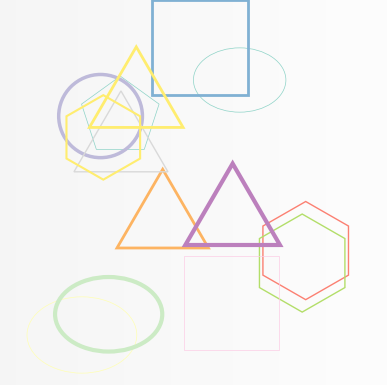[{"shape": "pentagon", "thickness": 0.5, "radius": 0.53, "center": [0.31, 0.697]}, {"shape": "oval", "thickness": 0.5, "radius": 0.6, "center": [0.618, 0.792]}, {"shape": "oval", "thickness": 0.5, "radius": 0.71, "center": [0.211, 0.13]}, {"shape": "circle", "thickness": 2.5, "radius": 0.54, "center": [0.259, 0.699]}, {"shape": "hexagon", "thickness": 1, "radius": 0.64, "center": [0.789, 0.349]}, {"shape": "square", "thickness": 2, "radius": 0.61, "center": [0.516, 0.877]}, {"shape": "triangle", "thickness": 2, "radius": 0.68, "center": [0.42, 0.424]}, {"shape": "hexagon", "thickness": 1, "radius": 0.64, "center": [0.78, 0.317]}, {"shape": "square", "thickness": 0.5, "radius": 0.61, "center": [0.596, 0.213]}, {"shape": "triangle", "thickness": 1, "radius": 0.7, "center": [0.312, 0.624]}, {"shape": "triangle", "thickness": 3, "radius": 0.7, "center": [0.6, 0.434]}, {"shape": "oval", "thickness": 3, "radius": 0.69, "center": [0.28, 0.184]}, {"shape": "triangle", "thickness": 2, "radius": 0.7, "center": [0.352, 0.739]}, {"shape": "hexagon", "thickness": 1.5, "radius": 0.55, "center": [0.267, 0.643]}]